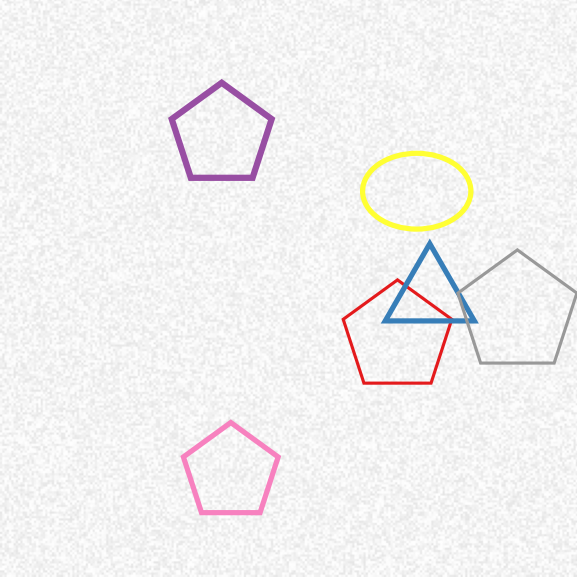[{"shape": "pentagon", "thickness": 1.5, "radius": 0.49, "center": [0.688, 0.416]}, {"shape": "triangle", "thickness": 2.5, "radius": 0.45, "center": [0.744, 0.488]}, {"shape": "pentagon", "thickness": 3, "radius": 0.45, "center": [0.384, 0.765]}, {"shape": "oval", "thickness": 2.5, "radius": 0.47, "center": [0.722, 0.668]}, {"shape": "pentagon", "thickness": 2.5, "radius": 0.43, "center": [0.4, 0.181]}, {"shape": "pentagon", "thickness": 1.5, "radius": 0.54, "center": [0.896, 0.458]}]